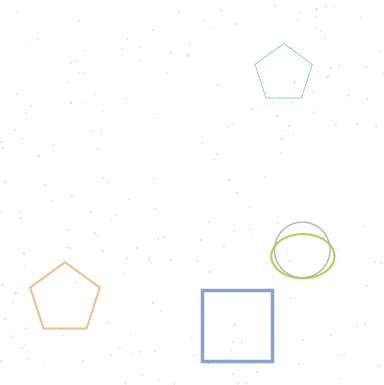[{"shape": "pentagon", "thickness": 0.5, "radius": 0.39, "center": [0.737, 0.809]}, {"shape": "square", "thickness": 2.5, "radius": 0.46, "center": [0.616, 0.155]}, {"shape": "oval", "thickness": 1.5, "radius": 0.41, "center": [0.787, 0.335]}, {"shape": "pentagon", "thickness": 1.5, "radius": 0.48, "center": [0.169, 0.224]}, {"shape": "circle", "thickness": 1, "radius": 0.36, "center": [0.785, 0.351]}]